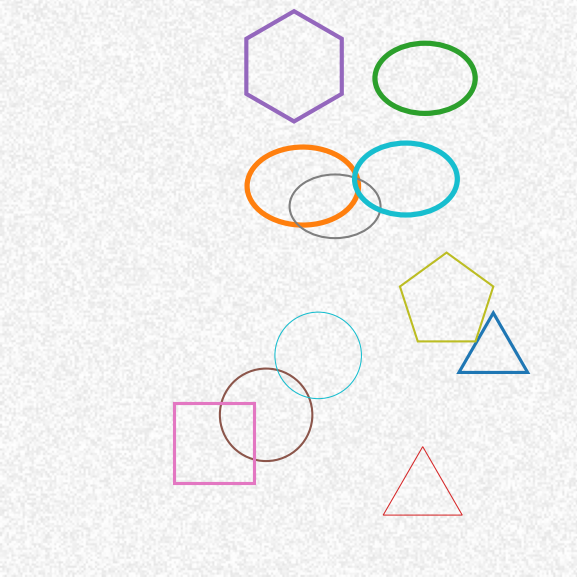[{"shape": "triangle", "thickness": 1.5, "radius": 0.34, "center": [0.854, 0.389]}, {"shape": "oval", "thickness": 2.5, "radius": 0.48, "center": [0.524, 0.677]}, {"shape": "oval", "thickness": 2.5, "radius": 0.43, "center": [0.736, 0.864]}, {"shape": "triangle", "thickness": 0.5, "radius": 0.4, "center": [0.732, 0.147]}, {"shape": "hexagon", "thickness": 2, "radius": 0.48, "center": [0.509, 0.884]}, {"shape": "circle", "thickness": 1, "radius": 0.4, "center": [0.461, 0.281]}, {"shape": "square", "thickness": 1.5, "radius": 0.35, "center": [0.37, 0.233]}, {"shape": "oval", "thickness": 1, "radius": 0.39, "center": [0.58, 0.642]}, {"shape": "pentagon", "thickness": 1, "radius": 0.43, "center": [0.773, 0.477]}, {"shape": "circle", "thickness": 0.5, "radius": 0.37, "center": [0.551, 0.384]}, {"shape": "oval", "thickness": 2.5, "radius": 0.44, "center": [0.703, 0.689]}]